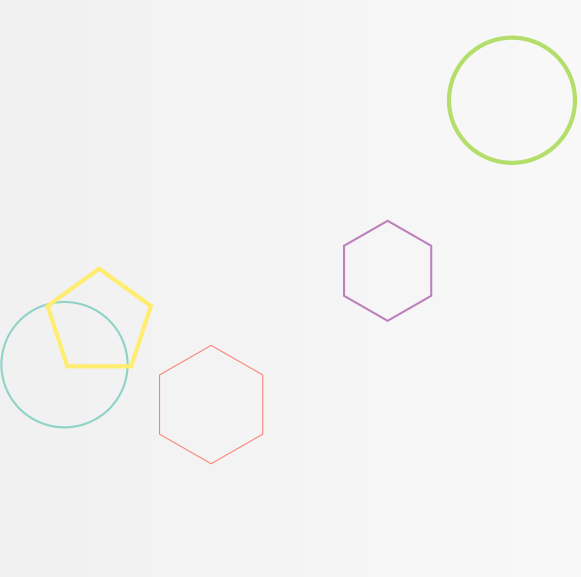[{"shape": "circle", "thickness": 1, "radius": 0.54, "center": [0.111, 0.368]}, {"shape": "hexagon", "thickness": 0.5, "radius": 0.51, "center": [0.363, 0.299]}, {"shape": "circle", "thickness": 2, "radius": 0.54, "center": [0.881, 0.826]}, {"shape": "hexagon", "thickness": 1, "radius": 0.43, "center": [0.667, 0.53]}, {"shape": "pentagon", "thickness": 2, "radius": 0.47, "center": [0.171, 0.44]}]